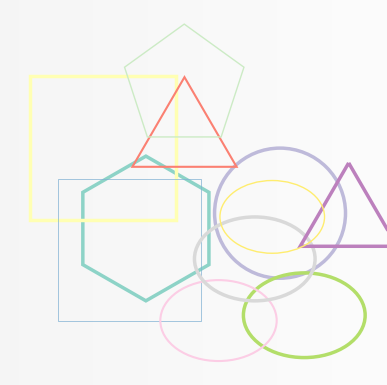[{"shape": "hexagon", "thickness": 2.5, "radius": 0.94, "center": [0.376, 0.407]}, {"shape": "square", "thickness": 2.5, "radius": 0.94, "center": [0.266, 0.616]}, {"shape": "circle", "thickness": 2.5, "radius": 0.84, "center": [0.723, 0.446]}, {"shape": "triangle", "thickness": 1.5, "radius": 0.78, "center": [0.476, 0.644]}, {"shape": "square", "thickness": 0.5, "radius": 0.93, "center": [0.335, 0.351]}, {"shape": "oval", "thickness": 2.5, "radius": 0.79, "center": [0.785, 0.181]}, {"shape": "oval", "thickness": 1.5, "radius": 0.75, "center": [0.564, 0.167]}, {"shape": "oval", "thickness": 2.5, "radius": 0.78, "center": [0.657, 0.328]}, {"shape": "triangle", "thickness": 2.5, "radius": 0.72, "center": [0.9, 0.432]}, {"shape": "pentagon", "thickness": 1, "radius": 0.81, "center": [0.475, 0.775]}, {"shape": "oval", "thickness": 1, "radius": 0.67, "center": [0.703, 0.437]}]